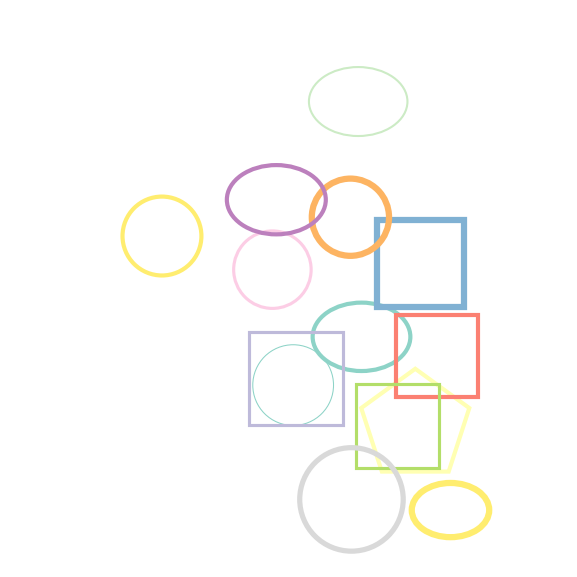[{"shape": "circle", "thickness": 0.5, "radius": 0.35, "center": [0.508, 0.332]}, {"shape": "oval", "thickness": 2, "radius": 0.42, "center": [0.626, 0.416]}, {"shape": "pentagon", "thickness": 2, "radius": 0.49, "center": [0.719, 0.262]}, {"shape": "square", "thickness": 1.5, "radius": 0.4, "center": [0.512, 0.344]}, {"shape": "square", "thickness": 2, "radius": 0.35, "center": [0.757, 0.382]}, {"shape": "square", "thickness": 3, "radius": 0.38, "center": [0.728, 0.543]}, {"shape": "circle", "thickness": 3, "radius": 0.33, "center": [0.607, 0.623]}, {"shape": "square", "thickness": 1.5, "radius": 0.36, "center": [0.689, 0.261]}, {"shape": "circle", "thickness": 1.5, "radius": 0.34, "center": [0.472, 0.532]}, {"shape": "circle", "thickness": 2.5, "radius": 0.45, "center": [0.609, 0.134]}, {"shape": "oval", "thickness": 2, "radius": 0.43, "center": [0.478, 0.653]}, {"shape": "oval", "thickness": 1, "radius": 0.43, "center": [0.62, 0.823]}, {"shape": "circle", "thickness": 2, "radius": 0.34, "center": [0.28, 0.59]}, {"shape": "oval", "thickness": 3, "radius": 0.34, "center": [0.78, 0.116]}]